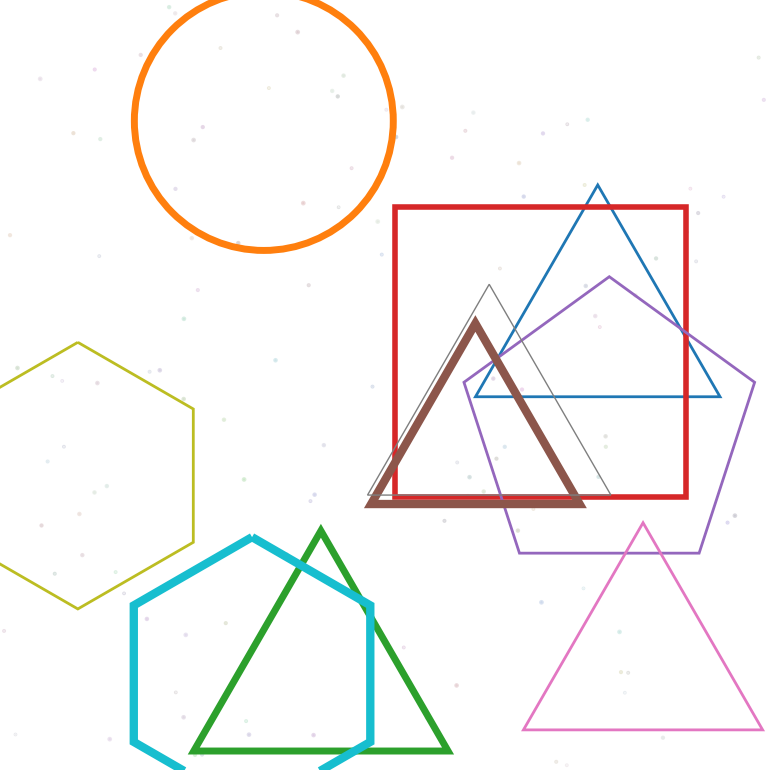[{"shape": "triangle", "thickness": 1, "radius": 0.92, "center": [0.776, 0.576]}, {"shape": "circle", "thickness": 2.5, "radius": 0.84, "center": [0.343, 0.843]}, {"shape": "triangle", "thickness": 2.5, "radius": 0.95, "center": [0.417, 0.12]}, {"shape": "square", "thickness": 2, "radius": 0.94, "center": [0.702, 0.543]}, {"shape": "pentagon", "thickness": 1, "radius": 0.99, "center": [0.791, 0.442]}, {"shape": "triangle", "thickness": 3, "radius": 0.78, "center": [0.617, 0.424]}, {"shape": "triangle", "thickness": 1, "radius": 0.9, "center": [0.835, 0.142]}, {"shape": "triangle", "thickness": 0.5, "radius": 0.91, "center": [0.635, 0.448]}, {"shape": "hexagon", "thickness": 1, "radius": 0.87, "center": [0.101, 0.382]}, {"shape": "hexagon", "thickness": 3, "radius": 0.89, "center": [0.327, 0.125]}]